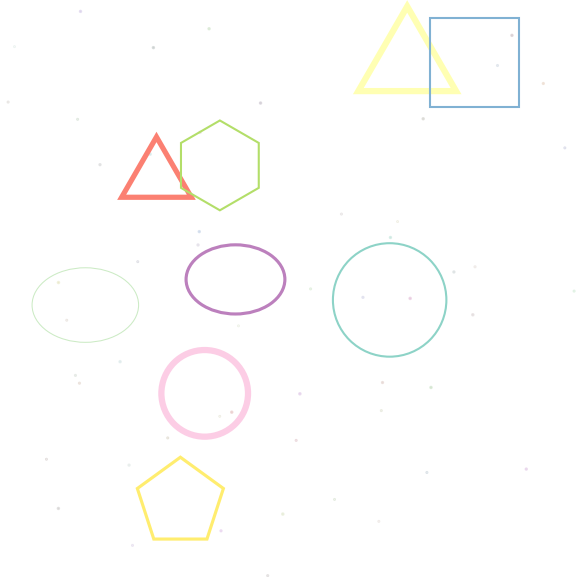[{"shape": "circle", "thickness": 1, "radius": 0.49, "center": [0.675, 0.48]}, {"shape": "triangle", "thickness": 3, "radius": 0.49, "center": [0.705, 0.89]}, {"shape": "triangle", "thickness": 2.5, "radius": 0.35, "center": [0.271, 0.692]}, {"shape": "square", "thickness": 1, "radius": 0.38, "center": [0.822, 0.89]}, {"shape": "hexagon", "thickness": 1, "radius": 0.39, "center": [0.381, 0.713]}, {"shape": "circle", "thickness": 3, "radius": 0.38, "center": [0.354, 0.318]}, {"shape": "oval", "thickness": 1.5, "radius": 0.43, "center": [0.408, 0.515]}, {"shape": "oval", "thickness": 0.5, "radius": 0.46, "center": [0.148, 0.471]}, {"shape": "pentagon", "thickness": 1.5, "radius": 0.39, "center": [0.312, 0.129]}]